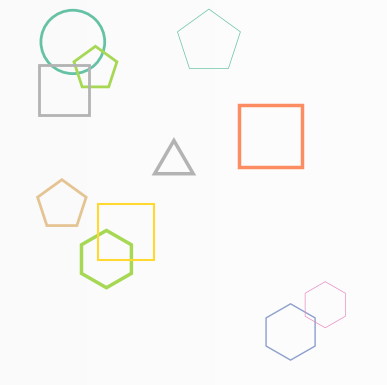[{"shape": "circle", "thickness": 2, "radius": 0.41, "center": [0.188, 0.891]}, {"shape": "pentagon", "thickness": 0.5, "radius": 0.43, "center": [0.539, 0.891]}, {"shape": "square", "thickness": 2.5, "radius": 0.41, "center": [0.698, 0.647]}, {"shape": "hexagon", "thickness": 1, "radius": 0.37, "center": [0.75, 0.138]}, {"shape": "hexagon", "thickness": 0.5, "radius": 0.3, "center": [0.839, 0.208]}, {"shape": "hexagon", "thickness": 2.5, "radius": 0.37, "center": [0.275, 0.327]}, {"shape": "pentagon", "thickness": 2, "radius": 0.29, "center": [0.246, 0.821]}, {"shape": "square", "thickness": 1.5, "radius": 0.36, "center": [0.325, 0.398]}, {"shape": "pentagon", "thickness": 2, "radius": 0.33, "center": [0.16, 0.467]}, {"shape": "square", "thickness": 2, "radius": 0.32, "center": [0.166, 0.766]}, {"shape": "triangle", "thickness": 2.5, "radius": 0.29, "center": [0.449, 0.578]}]